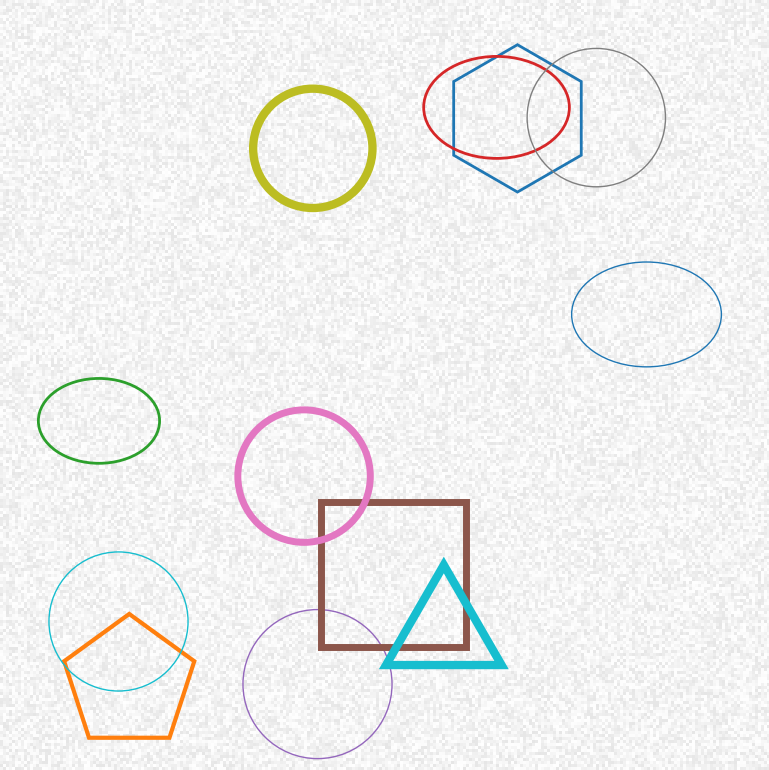[{"shape": "oval", "thickness": 0.5, "radius": 0.49, "center": [0.84, 0.592]}, {"shape": "hexagon", "thickness": 1, "radius": 0.48, "center": [0.672, 0.846]}, {"shape": "pentagon", "thickness": 1.5, "radius": 0.44, "center": [0.168, 0.114]}, {"shape": "oval", "thickness": 1, "radius": 0.39, "center": [0.129, 0.453]}, {"shape": "oval", "thickness": 1, "radius": 0.47, "center": [0.645, 0.861]}, {"shape": "circle", "thickness": 0.5, "radius": 0.48, "center": [0.412, 0.112]}, {"shape": "square", "thickness": 2.5, "radius": 0.47, "center": [0.511, 0.254]}, {"shape": "circle", "thickness": 2.5, "radius": 0.43, "center": [0.395, 0.382]}, {"shape": "circle", "thickness": 0.5, "radius": 0.45, "center": [0.774, 0.847]}, {"shape": "circle", "thickness": 3, "radius": 0.39, "center": [0.406, 0.807]}, {"shape": "circle", "thickness": 0.5, "radius": 0.45, "center": [0.154, 0.193]}, {"shape": "triangle", "thickness": 3, "radius": 0.43, "center": [0.576, 0.18]}]